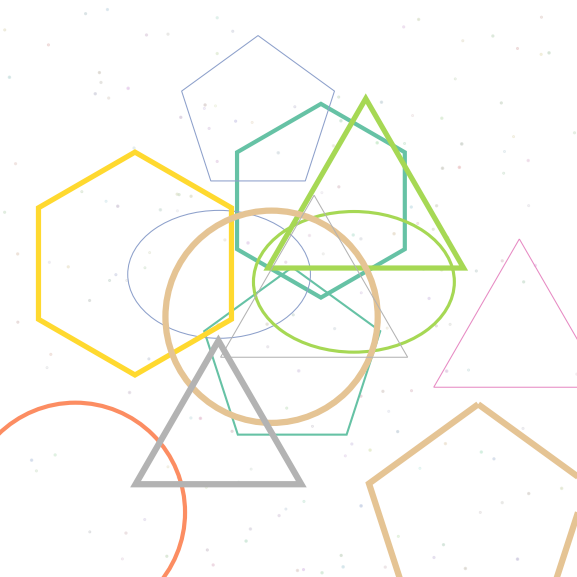[{"shape": "pentagon", "thickness": 1, "radius": 0.8, "center": [0.506, 0.376]}, {"shape": "hexagon", "thickness": 2, "radius": 0.84, "center": [0.556, 0.652]}, {"shape": "circle", "thickness": 2, "radius": 0.95, "center": [0.131, 0.112]}, {"shape": "oval", "thickness": 0.5, "radius": 0.79, "center": [0.379, 0.524]}, {"shape": "pentagon", "thickness": 0.5, "radius": 0.7, "center": [0.447, 0.798]}, {"shape": "triangle", "thickness": 0.5, "radius": 0.86, "center": [0.899, 0.414]}, {"shape": "triangle", "thickness": 2.5, "radius": 0.98, "center": [0.633, 0.633]}, {"shape": "oval", "thickness": 1.5, "radius": 0.87, "center": [0.613, 0.511]}, {"shape": "hexagon", "thickness": 2.5, "radius": 0.96, "center": [0.234, 0.543]}, {"shape": "circle", "thickness": 3, "radius": 0.92, "center": [0.47, 0.451]}, {"shape": "pentagon", "thickness": 3, "radius": 0.99, "center": [0.828, 0.1]}, {"shape": "triangle", "thickness": 0.5, "radius": 0.94, "center": [0.544, 0.474]}, {"shape": "triangle", "thickness": 3, "radius": 0.83, "center": [0.378, 0.243]}]